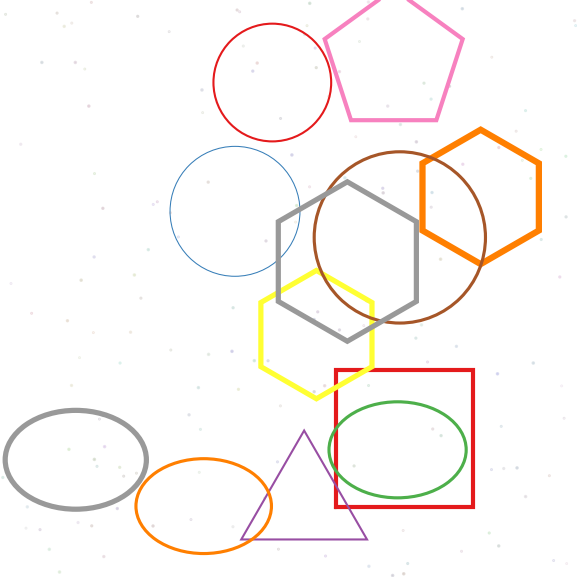[{"shape": "circle", "thickness": 1, "radius": 0.51, "center": [0.472, 0.856]}, {"shape": "square", "thickness": 2, "radius": 0.59, "center": [0.7, 0.24]}, {"shape": "circle", "thickness": 0.5, "radius": 0.56, "center": [0.407, 0.633]}, {"shape": "oval", "thickness": 1.5, "radius": 0.59, "center": [0.688, 0.22]}, {"shape": "triangle", "thickness": 1, "radius": 0.63, "center": [0.527, 0.128]}, {"shape": "oval", "thickness": 1.5, "radius": 0.59, "center": [0.353, 0.123]}, {"shape": "hexagon", "thickness": 3, "radius": 0.58, "center": [0.832, 0.658]}, {"shape": "hexagon", "thickness": 2.5, "radius": 0.56, "center": [0.548, 0.42]}, {"shape": "circle", "thickness": 1.5, "radius": 0.74, "center": [0.692, 0.588]}, {"shape": "pentagon", "thickness": 2, "radius": 0.63, "center": [0.682, 0.893]}, {"shape": "hexagon", "thickness": 2.5, "radius": 0.69, "center": [0.601, 0.546]}, {"shape": "oval", "thickness": 2.5, "radius": 0.61, "center": [0.131, 0.203]}]